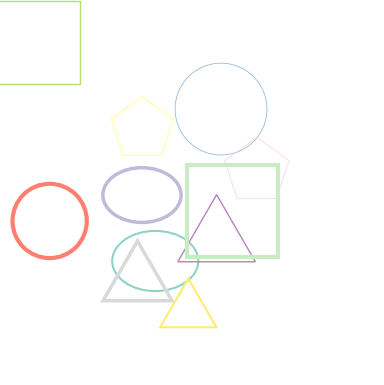[{"shape": "oval", "thickness": 1.5, "radius": 0.56, "center": [0.403, 0.322]}, {"shape": "pentagon", "thickness": 1, "radius": 0.42, "center": [0.37, 0.665]}, {"shape": "oval", "thickness": 2.5, "radius": 0.51, "center": [0.369, 0.493]}, {"shape": "circle", "thickness": 3, "radius": 0.48, "center": [0.129, 0.426]}, {"shape": "circle", "thickness": 0.5, "radius": 0.6, "center": [0.574, 0.717]}, {"shape": "square", "thickness": 1, "radius": 0.53, "center": [0.101, 0.89]}, {"shape": "pentagon", "thickness": 0.5, "radius": 0.44, "center": [0.667, 0.556]}, {"shape": "triangle", "thickness": 2.5, "radius": 0.52, "center": [0.357, 0.271]}, {"shape": "triangle", "thickness": 1, "radius": 0.58, "center": [0.563, 0.378]}, {"shape": "square", "thickness": 3, "radius": 0.6, "center": [0.604, 0.452]}, {"shape": "triangle", "thickness": 1.5, "radius": 0.42, "center": [0.489, 0.192]}]